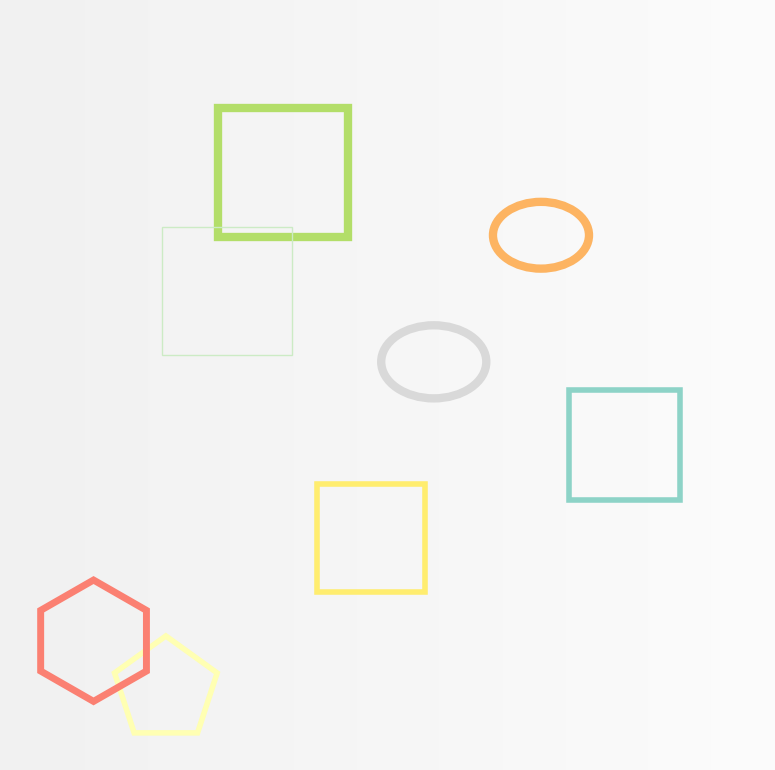[{"shape": "square", "thickness": 2, "radius": 0.36, "center": [0.805, 0.422]}, {"shape": "pentagon", "thickness": 2, "radius": 0.35, "center": [0.214, 0.105]}, {"shape": "hexagon", "thickness": 2.5, "radius": 0.39, "center": [0.121, 0.168]}, {"shape": "oval", "thickness": 3, "radius": 0.31, "center": [0.698, 0.694]}, {"shape": "square", "thickness": 3, "radius": 0.42, "center": [0.365, 0.776]}, {"shape": "oval", "thickness": 3, "radius": 0.34, "center": [0.56, 0.53]}, {"shape": "square", "thickness": 0.5, "radius": 0.42, "center": [0.293, 0.622]}, {"shape": "square", "thickness": 2, "radius": 0.35, "center": [0.478, 0.302]}]